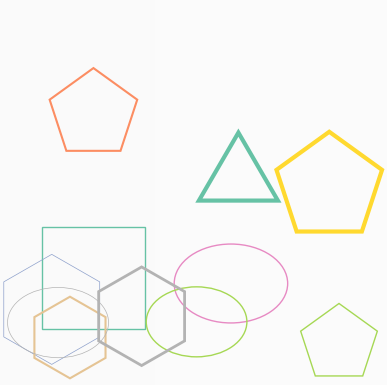[{"shape": "square", "thickness": 1, "radius": 0.66, "center": [0.241, 0.278]}, {"shape": "triangle", "thickness": 3, "radius": 0.59, "center": [0.615, 0.538]}, {"shape": "pentagon", "thickness": 1.5, "radius": 0.59, "center": [0.241, 0.704]}, {"shape": "hexagon", "thickness": 0.5, "radius": 0.71, "center": [0.134, 0.196]}, {"shape": "oval", "thickness": 1, "radius": 0.73, "center": [0.596, 0.264]}, {"shape": "pentagon", "thickness": 1, "radius": 0.52, "center": [0.875, 0.108]}, {"shape": "oval", "thickness": 1, "radius": 0.65, "center": [0.507, 0.164]}, {"shape": "pentagon", "thickness": 3, "radius": 0.72, "center": [0.85, 0.514]}, {"shape": "hexagon", "thickness": 1.5, "radius": 0.53, "center": [0.181, 0.123]}, {"shape": "oval", "thickness": 0.5, "radius": 0.65, "center": [0.15, 0.162]}, {"shape": "hexagon", "thickness": 2, "radius": 0.64, "center": [0.365, 0.179]}]